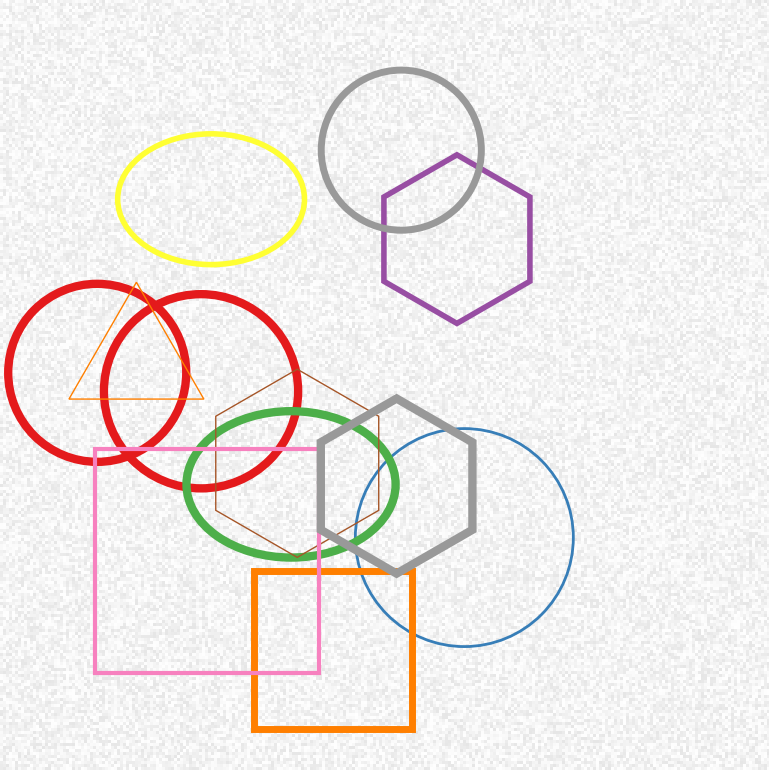[{"shape": "circle", "thickness": 3, "radius": 0.58, "center": [0.126, 0.516]}, {"shape": "circle", "thickness": 3, "radius": 0.63, "center": [0.261, 0.492]}, {"shape": "circle", "thickness": 1, "radius": 0.71, "center": [0.603, 0.302]}, {"shape": "oval", "thickness": 3, "radius": 0.68, "center": [0.378, 0.371]}, {"shape": "hexagon", "thickness": 2, "radius": 0.55, "center": [0.593, 0.689]}, {"shape": "square", "thickness": 2.5, "radius": 0.51, "center": [0.433, 0.156]}, {"shape": "triangle", "thickness": 0.5, "radius": 0.51, "center": [0.177, 0.532]}, {"shape": "oval", "thickness": 2, "radius": 0.61, "center": [0.274, 0.741]}, {"shape": "hexagon", "thickness": 0.5, "radius": 0.61, "center": [0.386, 0.398]}, {"shape": "square", "thickness": 1.5, "radius": 0.73, "center": [0.269, 0.271]}, {"shape": "circle", "thickness": 2.5, "radius": 0.52, "center": [0.521, 0.805]}, {"shape": "hexagon", "thickness": 3, "radius": 0.57, "center": [0.515, 0.369]}]